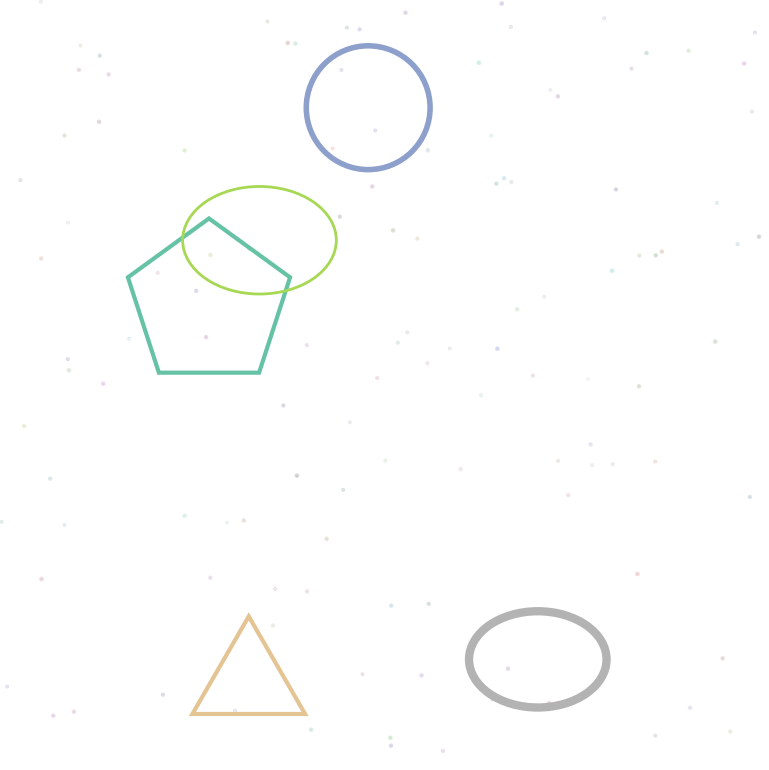[{"shape": "pentagon", "thickness": 1.5, "radius": 0.55, "center": [0.271, 0.606]}, {"shape": "circle", "thickness": 2, "radius": 0.4, "center": [0.478, 0.86]}, {"shape": "oval", "thickness": 1, "radius": 0.5, "center": [0.337, 0.688]}, {"shape": "triangle", "thickness": 1.5, "radius": 0.42, "center": [0.323, 0.115]}, {"shape": "oval", "thickness": 3, "radius": 0.45, "center": [0.698, 0.144]}]